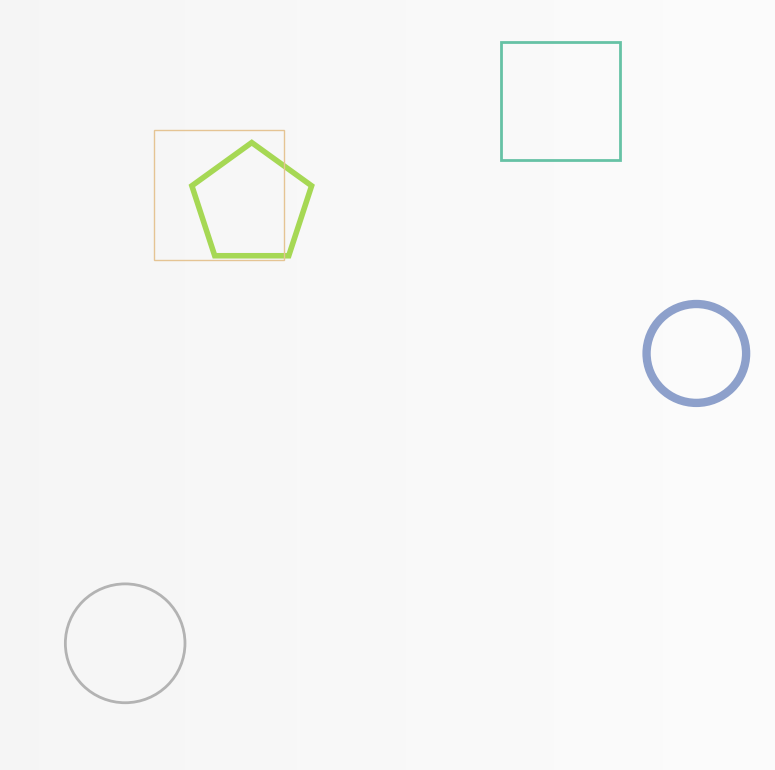[{"shape": "square", "thickness": 1, "radius": 0.38, "center": [0.723, 0.869]}, {"shape": "circle", "thickness": 3, "radius": 0.32, "center": [0.899, 0.541]}, {"shape": "pentagon", "thickness": 2, "radius": 0.41, "center": [0.325, 0.734]}, {"shape": "square", "thickness": 0.5, "radius": 0.42, "center": [0.283, 0.747]}, {"shape": "circle", "thickness": 1, "radius": 0.39, "center": [0.162, 0.165]}]